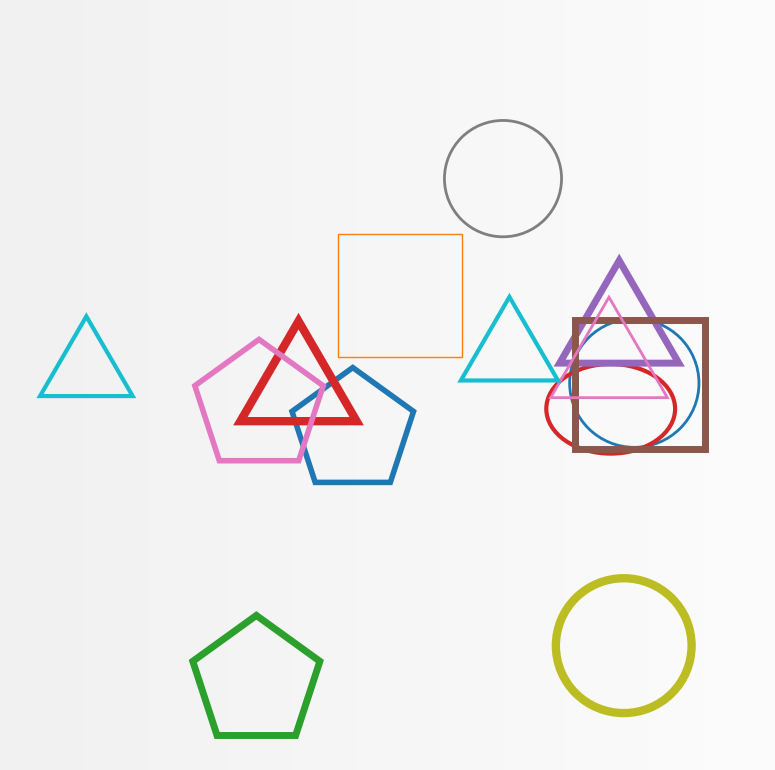[{"shape": "circle", "thickness": 1, "radius": 0.42, "center": [0.818, 0.502]}, {"shape": "pentagon", "thickness": 2, "radius": 0.41, "center": [0.455, 0.44]}, {"shape": "square", "thickness": 0.5, "radius": 0.4, "center": [0.516, 0.616]}, {"shape": "pentagon", "thickness": 2.5, "radius": 0.43, "center": [0.331, 0.115]}, {"shape": "oval", "thickness": 1.5, "radius": 0.42, "center": [0.788, 0.469]}, {"shape": "triangle", "thickness": 3, "radius": 0.43, "center": [0.385, 0.496]}, {"shape": "triangle", "thickness": 2.5, "radius": 0.44, "center": [0.799, 0.573]}, {"shape": "square", "thickness": 2.5, "radius": 0.42, "center": [0.826, 0.501]}, {"shape": "pentagon", "thickness": 2, "radius": 0.44, "center": [0.334, 0.472]}, {"shape": "triangle", "thickness": 1, "radius": 0.43, "center": [0.786, 0.527]}, {"shape": "circle", "thickness": 1, "radius": 0.38, "center": [0.649, 0.768]}, {"shape": "circle", "thickness": 3, "radius": 0.44, "center": [0.805, 0.161]}, {"shape": "triangle", "thickness": 1.5, "radius": 0.36, "center": [0.657, 0.542]}, {"shape": "triangle", "thickness": 1.5, "radius": 0.35, "center": [0.111, 0.52]}]